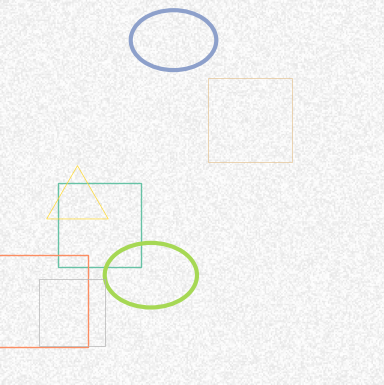[{"shape": "square", "thickness": 1, "radius": 0.54, "center": [0.259, 0.416]}, {"shape": "square", "thickness": 1, "radius": 0.59, "center": [0.109, 0.219]}, {"shape": "oval", "thickness": 3, "radius": 0.56, "center": [0.451, 0.896]}, {"shape": "oval", "thickness": 3, "radius": 0.6, "center": [0.392, 0.285]}, {"shape": "triangle", "thickness": 0.5, "radius": 0.46, "center": [0.201, 0.477]}, {"shape": "square", "thickness": 0.5, "radius": 0.54, "center": [0.649, 0.689]}, {"shape": "square", "thickness": 0.5, "radius": 0.43, "center": [0.187, 0.187]}]